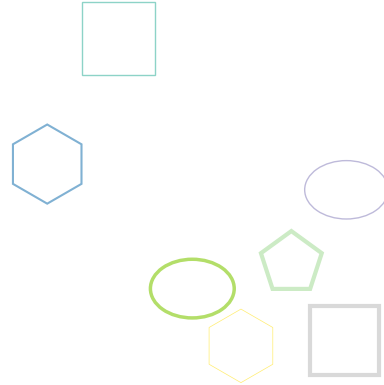[{"shape": "square", "thickness": 1, "radius": 0.47, "center": [0.307, 0.899]}, {"shape": "oval", "thickness": 1, "radius": 0.54, "center": [0.9, 0.507]}, {"shape": "hexagon", "thickness": 1.5, "radius": 0.51, "center": [0.123, 0.574]}, {"shape": "oval", "thickness": 2.5, "radius": 0.54, "center": [0.5, 0.25]}, {"shape": "square", "thickness": 3, "radius": 0.45, "center": [0.896, 0.115]}, {"shape": "pentagon", "thickness": 3, "radius": 0.42, "center": [0.757, 0.317]}, {"shape": "hexagon", "thickness": 0.5, "radius": 0.48, "center": [0.626, 0.102]}]